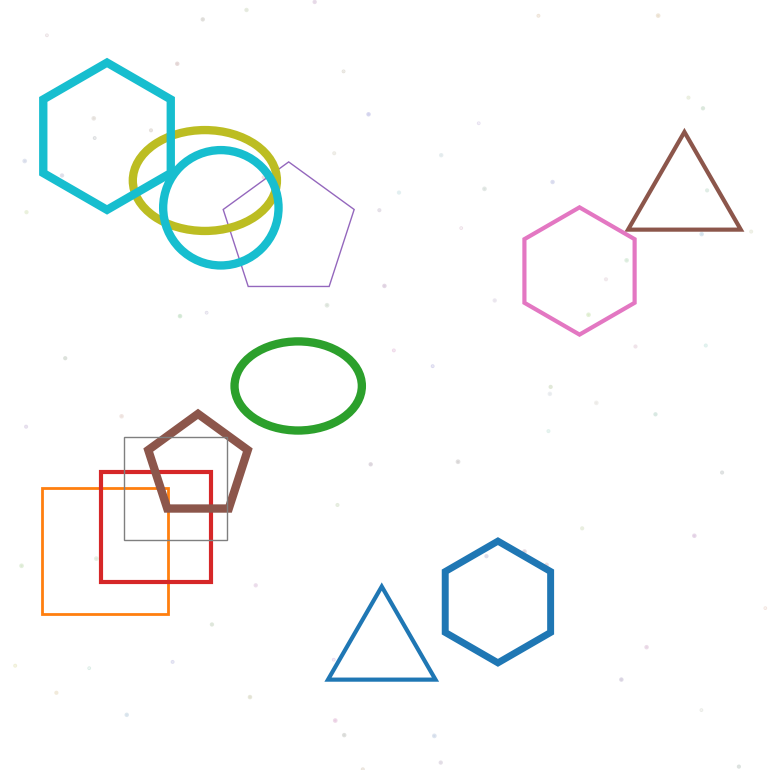[{"shape": "triangle", "thickness": 1.5, "radius": 0.4, "center": [0.496, 0.158]}, {"shape": "hexagon", "thickness": 2.5, "radius": 0.4, "center": [0.647, 0.218]}, {"shape": "square", "thickness": 1, "radius": 0.41, "center": [0.137, 0.285]}, {"shape": "oval", "thickness": 3, "radius": 0.41, "center": [0.387, 0.499]}, {"shape": "square", "thickness": 1.5, "radius": 0.36, "center": [0.203, 0.316]}, {"shape": "pentagon", "thickness": 0.5, "radius": 0.45, "center": [0.375, 0.7]}, {"shape": "triangle", "thickness": 1.5, "radius": 0.42, "center": [0.889, 0.744]}, {"shape": "pentagon", "thickness": 3, "radius": 0.34, "center": [0.257, 0.395]}, {"shape": "hexagon", "thickness": 1.5, "radius": 0.41, "center": [0.753, 0.648]}, {"shape": "square", "thickness": 0.5, "radius": 0.34, "center": [0.228, 0.366]}, {"shape": "oval", "thickness": 3, "radius": 0.47, "center": [0.266, 0.766]}, {"shape": "circle", "thickness": 3, "radius": 0.37, "center": [0.287, 0.73]}, {"shape": "hexagon", "thickness": 3, "radius": 0.48, "center": [0.139, 0.823]}]